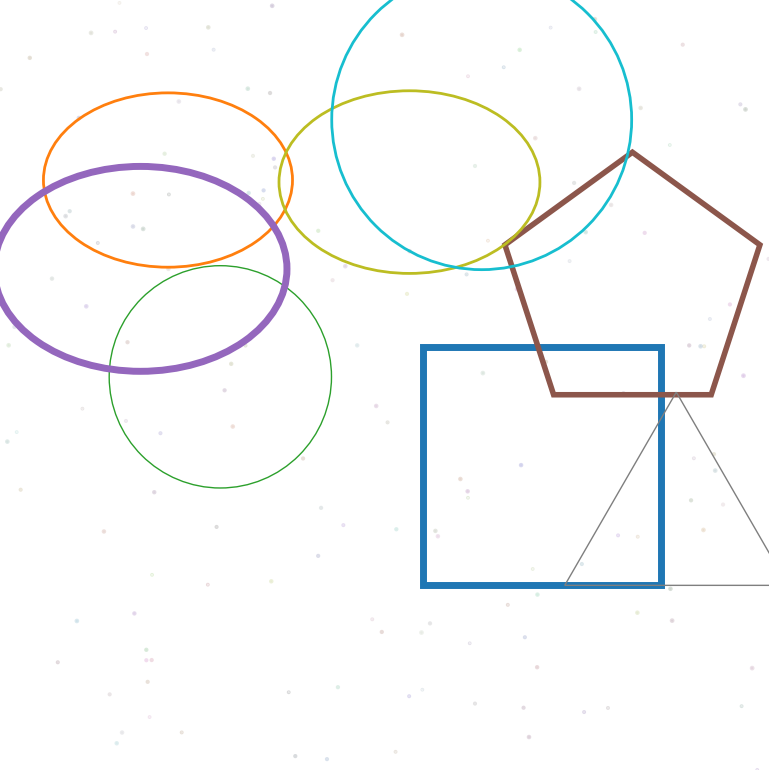[{"shape": "square", "thickness": 2.5, "radius": 0.77, "center": [0.704, 0.394]}, {"shape": "oval", "thickness": 1, "radius": 0.81, "center": [0.218, 0.766]}, {"shape": "circle", "thickness": 0.5, "radius": 0.72, "center": [0.286, 0.511]}, {"shape": "oval", "thickness": 2.5, "radius": 0.95, "center": [0.183, 0.651]}, {"shape": "pentagon", "thickness": 2, "radius": 0.87, "center": [0.821, 0.628]}, {"shape": "triangle", "thickness": 0.5, "radius": 0.84, "center": [0.878, 0.323]}, {"shape": "oval", "thickness": 1, "radius": 0.85, "center": [0.532, 0.764]}, {"shape": "circle", "thickness": 1, "radius": 0.97, "center": [0.626, 0.845]}]